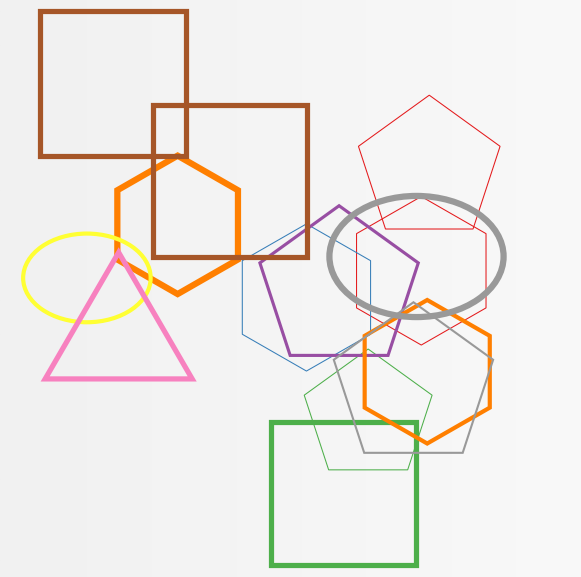[{"shape": "pentagon", "thickness": 0.5, "radius": 0.64, "center": [0.739, 0.706]}, {"shape": "hexagon", "thickness": 0.5, "radius": 0.64, "center": [0.725, 0.53]}, {"shape": "hexagon", "thickness": 0.5, "radius": 0.64, "center": [0.527, 0.484]}, {"shape": "square", "thickness": 2.5, "radius": 0.62, "center": [0.591, 0.144]}, {"shape": "pentagon", "thickness": 0.5, "radius": 0.58, "center": [0.633, 0.279]}, {"shape": "pentagon", "thickness": 1.5, "radius": 0.72, "center": [0.583, 0.5]}, {"shape": "hexagon", "thickness": 3, "radius": 0.6, "center": [0.306, 0.61]}, {"shape": "hexagon", "thickness": 2, "radius": 0.62, "center": [0.735, 0.355]}, {"shape": "oval", "thickness": 2, "radius": 0.55, "center": [0.15, 0.518]}, {"shape": "square", "thickness": 2.5, "radius": 0.62, "center": [0.194, 0.855]}, {"shape": "square", "thickness": 2.5, "radius": 0.66, "center": [0.396, 0.685]}, {"shape": "triangle", "thickness": 2.5, "radius": 0.73, "center": [0.204, 0.416]}, {"shape": "oval", "thickness": 3, "radius": 0.75, "center": [0.717, 0.555]}, {"shape": "pentagon", "thickness": 1, "radius": 0.72, "center": [0.711, 0.332]}]